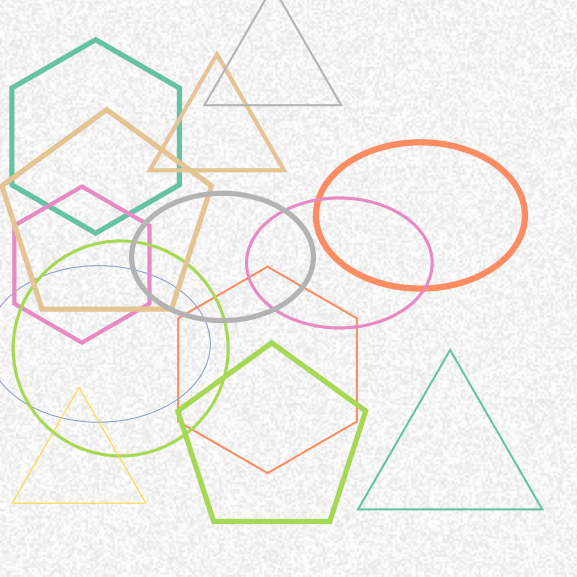[{"shape": "hexagon", "thickness": 2.5, "radius": 0.84, "center": [0.166, 0.763]}, {"shape": "triangle", "thickness": 1, "radius": 0.92, "center": [0.78, 0.209]}, {"shape": "hexagon", "thickness": 1, "radius": 0.89, "center": [0.463, 0.359]}, {"shape": "oval", "thickness": 3, "radius": 0.9, "center": [0.728, 0.626]}, {"shape": "oval", "thickness": 0.5, "radius": 0.97, "center": [0.17, 0.404]}, {"shape": "oval", "thickness": 1.5, "radius": 0.8, "center": [0.588, 0.544]}, {"shape": "hexagon", "thickness": 2, "radius": 0.68, "center": [0.142, 0.541]}, {"shape": "circle", "thickness": 1.5, "radius": 0.93, "center": [0.209, 0.396]}, {"shape": "pentagon", "thickness": 2.5, "radius": 0.86, "center": [0.471, 0.235]}, {"shape": "triangle", "thickness": 0.5, "radius": 0.67, "center": [0.137, 0.195]}, {"shape": "triangle", "thickness": 2, "radius": 0.67, "center": [0.376, 0.771]}, {"shape": "pentagon", "thickness": 2.5, "radius": 0.95, "center": [0.185, 0.618]}, {"shape": "triangle", "thickness": 1, "radius": 0.68, "center": [0.472, 0.885]}, {"shape": "oval", "thickness": 2.5, "radius": 0.79, "center": [0.385, 0.554]}]